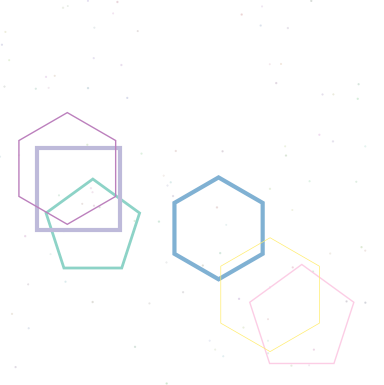[{"shape": "pentagon", "thickness": 2, "radius": 0.64, "center": [0.241, 0.407]}, {"shape": "square", "thickness": 3, "radius": 0.53, "center": [0.204, 0.51]}, {"shape": "hexagon", "thickness": 3, "radius": 0.66, "center": [0.568, 0.407]}, {"shape": "pentagon", "thickness": 1, "radius": 0.71, "center": [0.784, 0.171]}, {"shape": "hexagon", "thickness": 1, "radius": 0.73, "center": [0.175, 0.562]}, {"shape": "hexagon", "thickness": 0.5, "radius": 0.74, "center": [0.702, 0.235]}]